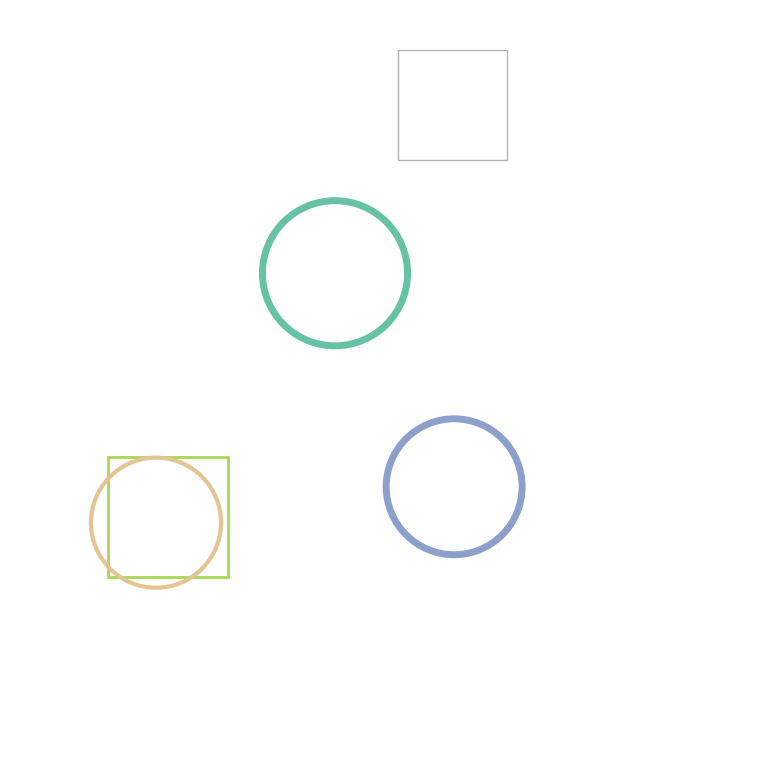[{"shape": "circle", "thickness": 2.5, "radius": 0.47, "center": [0.435, 0.645]}, {"shape": "circle", "thickness": 2.5, "radius": 0.44, "center": [0.59, 0.368]}, {"shape": "square", "thickness": 1, "radius": 0.39, "center": [0.219, 0.329]}, {"shape": "circle", "thickness": 1.5, "radius": 0.42, "center": [0.203, 0.321]}, {"shape": "square", "thickness": 0.5, "radius": 0.36, "center": [0.588, 0.864]}]